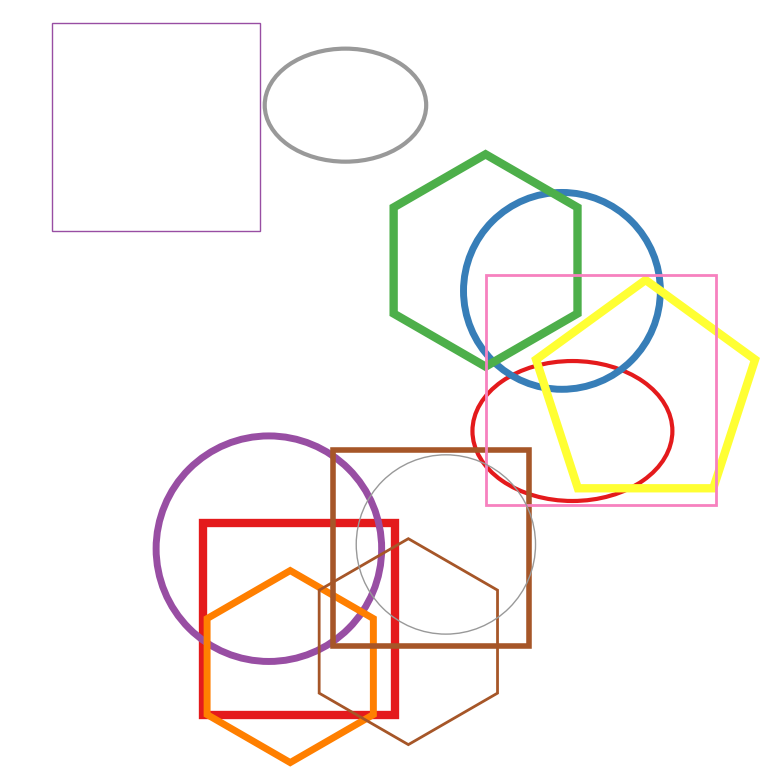[{"shape": "oval", "thickness": 1.5, "radius": 0.65, "center": [0.743, 0.44]}, {"shape": "square", "thickness": 3, "radius": 0.63, "center": [0.388, 0.196]}, {"shape": "circle", "thickness": 2.5, "radius": 0.64, "center": [0.73, 0.622]}, {"shape": "hexagon", "thickness": 3, "radius": 0.69, "center": [0.631, 0.662]}, {"shape": "circle", "thickness": 2.5, "radius": 0.73, "center": [0.349, 0.287]}, {"shape": "square", "thickness": 0.5, "radius": 0.68, "center": [0.203, 0.835]}, {"shape": "hexagon", "thickness": 2.5, "radius": 0.62, "center": [0.377, 0.134]}, {"shape": "pentagon", "thickness": 3, "radius": 0.75, "center": [0.838, 0.487]}, {"shape": "square", "thickness": 2, "radius": 0.64, "center": [0.559, 0.288]}, {"shape": "hexagon", "thickness": 1, "radius": 0.67, "center": [0.53, 0.167]}, {"shape": "square", "thickness": 1, "radius": 0.75, "center": [0.78, 0.494]}, {"shape": "circle", "thickness": 0.5, "radius": 0.58, "center": [0.579, 0.293]}, {"shape": "oval", "thickness": 1.5, "radius": 0.52, "center": [0.449, 0.863]}]